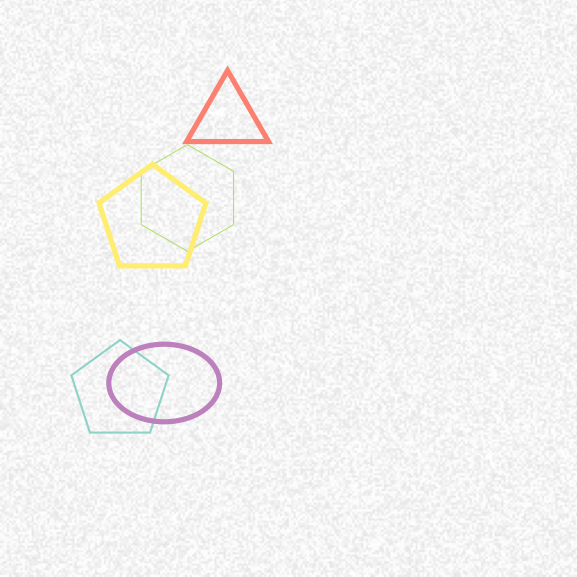[{"shape": "pentagon", "thickness": 1, "radius": 0.44, "center": [0.208, 0.322]}, {"shape": "triangle", "thickness": 2.5, "radius": 0.41, "center": [0.394, 0.795]}, {"shape": "hexagon", "thickness": 0.5, "radius": 0.46, "center": [0.324, 0.656]}, {"shape": "oval", "thickness": 2.5, "radius": 0.48, "center": [0.284, 0.336]}, {"shape": "pentagon", "thickness": 2.5, "radius": 0.49, "center": [0.264, 0.618]}]